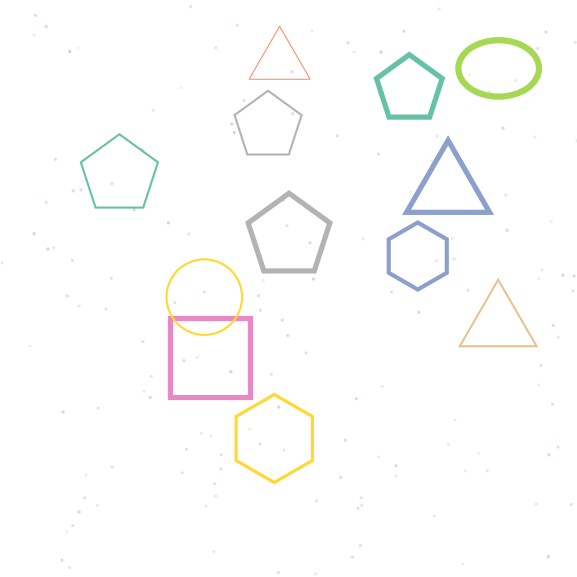[{"shape": "pentagon", "thickness": 1, "radius": 0.35, "center": [0.207, 0.696]}, {"shape": "pentagon", "thickness": 2.5, "radius": 0.3, "center": [0.709, 0.845]}, {"shape": "triangle", "thickness": 0.5, "radius": 0.31, "center": [0.484, 0.892]}, {"shape": "triangle", "thickness": 2.5, "radius": 0.42, "center": [0.776, 0.673]}, {"shape": "hexagon", "thickness": 2, "radius": 0.29, "center": [0.723, 0.556]}, {"shape": "square", "thickness": 2.5, "radius": 0.34, "center": [0.363, 0.38]}, {"shape": "oval", "thickness": 3, "radius": 0.35, "center": [0.864, 0.881]}, {"shape": "hexagon", "thickness": 1.5, "radius": 0.38, "center": [0.475, 0.24]}, {"shape": "circle", "thickness": 1, "radius": 0.33, "center": [0.354, 0.485]}, {"shape": "triangle", "thickness": 1, "radius": 0.38, "center": [0.863, 0.438]}, {"shape": "pentagon", "thickness": 2.5, "radius": 0.37, "center": [0.5, 0.59]}, {"shape": "pentagon", "thickness": 1, "radius": 0.31, "center": [0.464, 0.781]}]